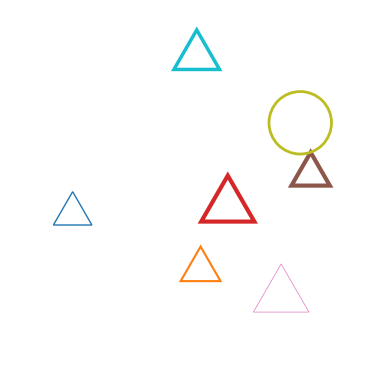[{"shape": "triangle", "thickness": 1, "radius": 0.29, "center": [0.189, 0.444]}, {"shape": "triangle", "thickness": 1.5, "radius": 0.3, "center": [0.521, 0.3]}, {"shape": "triangle", "thickness": 3, "radius": 0.4, "center": [0.592, 0.464]}, {"shape": "triangle", "thickness": 3, "radius": 0.29, "center": [0.807, 0.547]}, {"shape": "triangle", "thickness": 0.5, "radius": 0.42, "center": [0.73, 0.231]}, {"shape": "circle", "thickness": 2, "radius": 0.41, "center": [0.78, 0.681]}, {"shape": "triangle", "thickness": 2.5, "radius": 0.34, "center": [0.511, 0.854]}]